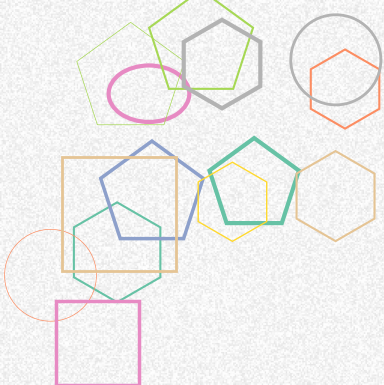[{"shape": "hexagon", "thickness": 1.5, "radius": 0.65, "center": [0.304, 0.345]}, {"shape": "pentagon", "thickness": 3, "radius": 0.61, "center": [0.66, 0.519]}, {"shape": "hexagon", "thickness": 1.5, "radius": 0.51, "center": [0.896, 0.769]}, {"shape": "circle", "thickness": 0.5, "radius": 0.6, "center": [0.131, 0.285]}, {"shape": "pentagon", "thickness": 2.5, "radius": 0.7, "center": [0.395, 0.493]}, {"shape": "square", "thickness": 2.5, "radius": 0.54, "center": [0.253, 0.109]}, {"shape": "oval", "thickness": 3, "radius": 0.52, "center": [0.387, 0.757]}, {"shape": "pentagon", "thickness": 0.5, "radius": 0.74, "center": [0.339, 0.795]}, {"shape": "pentagon", "thickness": 1.5, "radius": 0.71, "center": [0.522, 0.884]}, {"shape": "hexagon", "thickness": 1, "radius": 0.51, "center": [0.604, 0.476]}, {"shape": "square", "thickness": 2, "radius": 0.74, "center": [0.309, 0.444]}, {"shape": "hexagon", "thickness": 1.5, "radius": 0.58, "center": [0.872, 0.491]}, {"shape": "circle", "thickness": 2, "radius": 0.59, "center": [0.872, 0.845]}, {"shape": "hexagon", "thickness": 3, "radius": 0.57, "center": [0.577, 0.834]}]